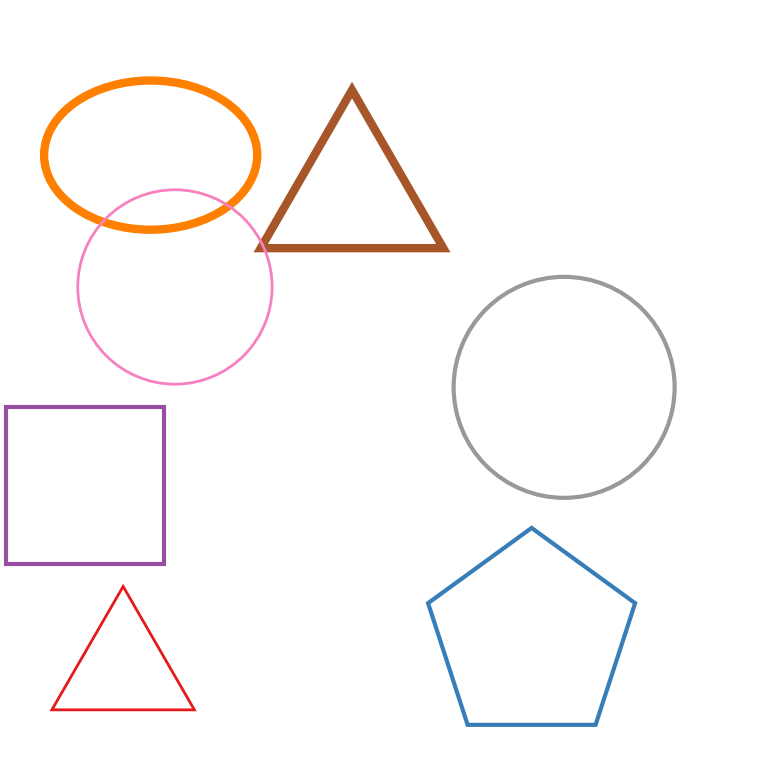[{"shape": "triangle", "thickness": 1, "radius": 0.53, "center": [0.16, 0.132]}, {"shape": "pentagon", "thickness": 1.5, "radius": 0.71, "center": [0.69, 0.173]}, {"shape": "square", "thickness": 1.5, "radius": 0.51, "center": [0.11, 0.37]}, {"shape": "oval", "thickness": 3, "radius": 0.69, "center": [0.196, 0.799]}, {"shape": "triangle", "thickness": 3, "radius": 0.68, "center": [0.457, 0.746]}, {"shape": "circle", "thickness": 1, "radius": 0.63, "center": [0.227, 0.627]}, {"shape": "circle", "thickness": 1.5, "radius": 0.72, "center": [0.733, 0.497]}]